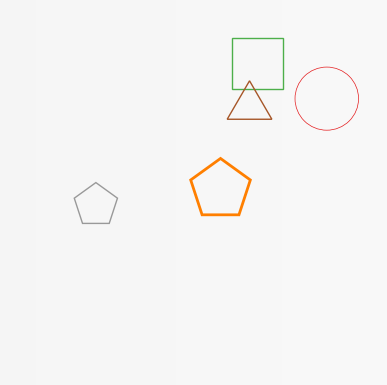[{"shape": "circle", "thickness": 0.5, "radius": 0.41, "center": [0.843, 0.744]}, {"shape": "square", "thickness": 1, "radius": 0.33, "center": [0.665, 0.835]}, {"shape": "pentagon", "thickness": 2, "radius": 0.4, "center": [0.569, 0.508]}, {"shape": "triangle", "thickness": 1, "radius": 0.33, "center": [0.644, 0.724]}, {"shape": "pentagon", "thickness": 1, "radius": 0.29, "center": [0.247, 0.467]}]